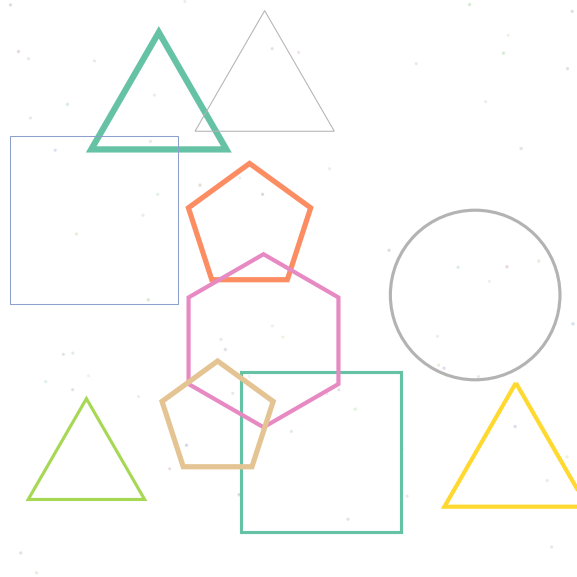[{"shape": "square", "thickness": 1.5, "radius": 0.69, "center": [0.555, 0.217]}, {"shape": "triangle", "thickness": 3, "radius": 0.68, "center": [0.275, 0.808]}, {"shape": "pentagon", "thickness": 2.5, "radius": 0.56, "center": [0.432, 0.605]}, {"shape": "square", "thickness": 0.5, "radius": 0.73, "center": [0.162, 0.619]}, {"shape": "hexagon", "thickness": 2, "radius": 0.75, "center": [0.456, 0.409]}, {"shape": "triangle", "thickness": 1.5, "radius": 0.58, "center": [0.15, 0.192]}, {"shape": "triangle", "thickness": 2, "radius": 0.71, "center": [0.893, 0.193]}, {"shape": "pentagon", "thickness": 2.5, "radius": 0.51, "center": [0.377, 0.273]}, {"shape": "triangle", "thickness": 0.5, "radius": 0.7, "center": [0.458, 0.841]}, {"shape": "circle", "thickness": 1.5, "radius": 0.73, "center": [0.823, 0.488]}]